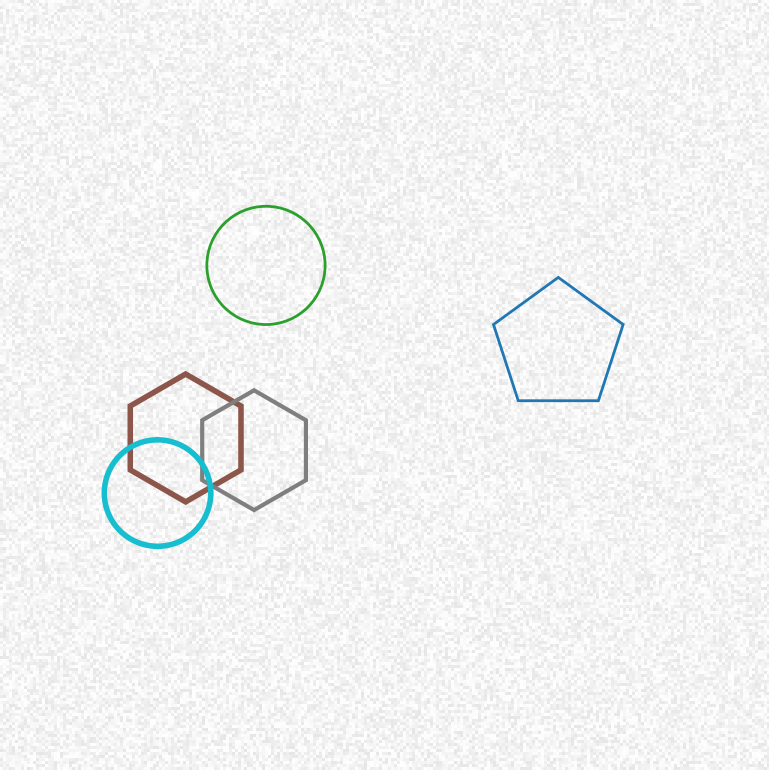[{"shape": "pentagon", "thickness": 1, "radius": 0.44, "center": [0.725, 0.551]}, {"shape": "circle", "thickness": 1, "radius": 0.38, "center": [0.345, 0.655]}, {"shape": "hexagon", "thickness": 2, "radius": 0.42, "center": [0.241, 0.431]}, {"shape": "hexagon", "thickness": 1.5, "radius": 0.39, "center": [0.33, 0.415]}, {"shape": "circle", "thickness": 2, "radius": 0.35, "center": [0.205, 0.36]}]